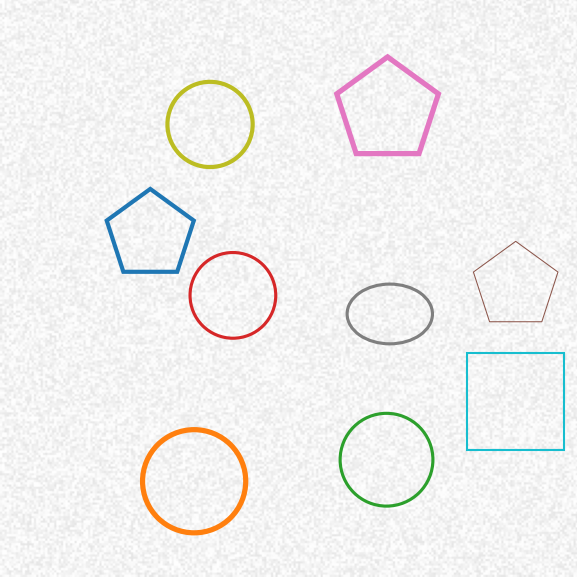[{"shape": "pentagon", "thickness": 2, "radius": 0.4, "center": [0.26, 0.593]}, {"shape": "circle", "thickness": 2.5, "radius": 0.45, "center": [0.336, 0.166]}, {"shape": "circle", "thickness": 1.5, "radius": 0.4, "center": [0.669, 0.203]}, {"shape": "circle", "thickness": 1.5, "radius": 0.37, "center": [0.403, 0.488]}, {"shape": "pentagon", "thickness": 0.5, "radius": 0.38, "center": [0.893, 0.504]}, {"shape": "pentagon", "thickness": 2.5, "radius": 0.46, "center": [0.671, 0.808]}, {"shape": "oval", "thickness": 1.5, "radius": 0.37, "center": [0.675, 0.455]}, {"shape": "circle", "thickness": 2, "radius": 0.37, "center": [0.364, 0.784]}, {"shape": "square", "thickness": 1, "radius": 0.42, "center": [0.892, 0.303]}]